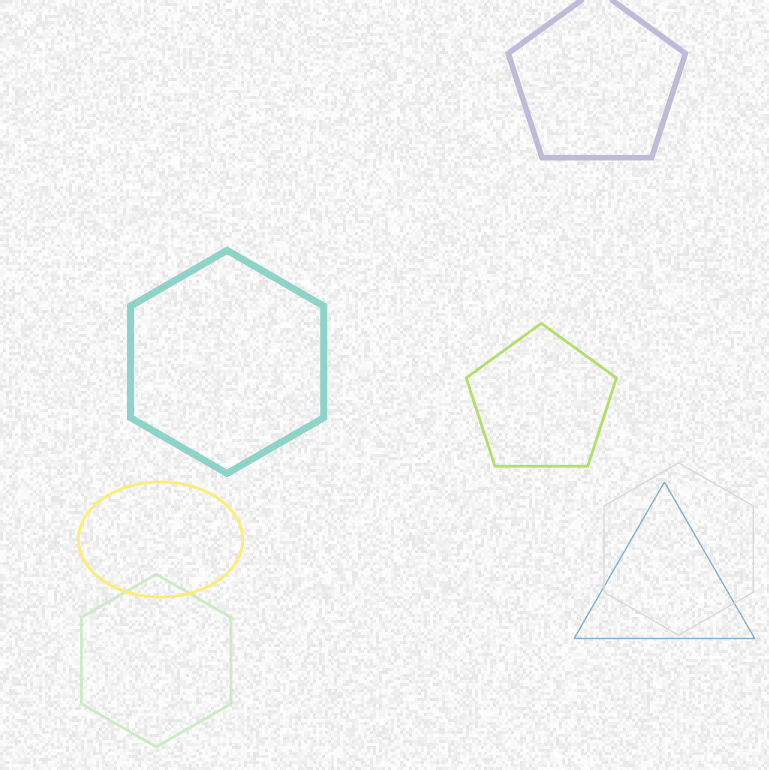[{"shape": "hexagon", "thickness": 2.5, "radius": 0.72, "center": [0.295, 0.53]}, {"shape": "pentagon", "thickness": 2, "radius": 0.61, "center": [0.775, 0.893]}, {"shape": "triangle", "thickness": 0.5, "radius": 0.68, "center": [0.863, 0.239]}, {"shape": "pentagon", "thickness": 1, "radius": 0.51, "center": [0.703, 0.477]}, {"shape": "hexagon", "thickness": 0.5, "radius": 0.56, "center": [0.881, 0.287]}, {"shape": "hexagon", "thickness": 1, "radius": 0.56, "center": [0.203, 0.142]}, {"shape": "oval", "thickness": 1, "radius": 0.53, "center": [0.208, 0.299]}]